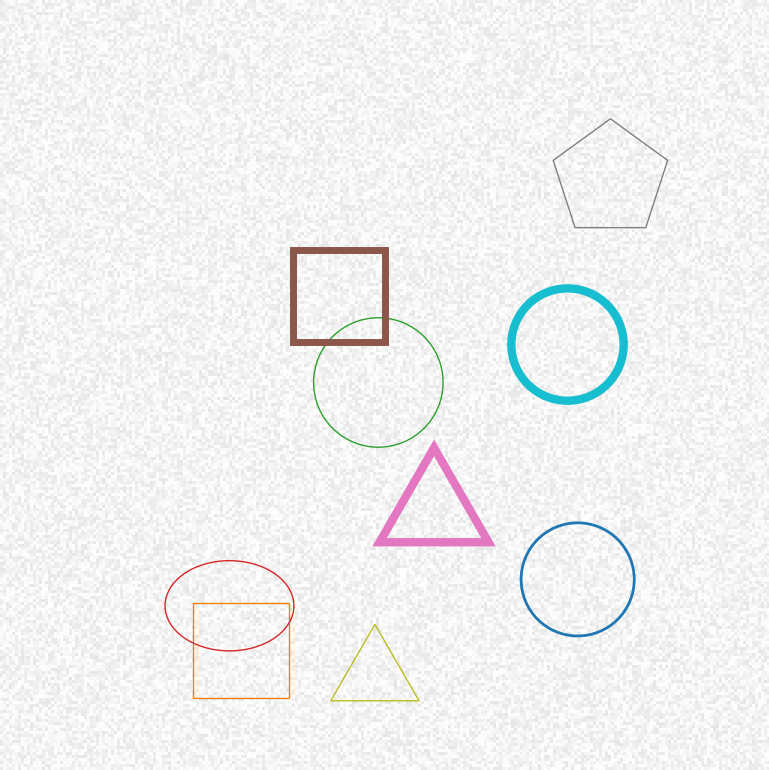[{"shape": "circle", "thickness": 1, "radius": 0.37, "center": [0.75, 0.248]}, {"shape": "square", "thickness": 0.5, "radius": 0.31, "center": [0.313, 0.155]}, {"shape": "circle", "thickness": 0.5, "radius": 0.42, "center": [0.491, 0.503]}, {"shape": "oval", "thickness": 0.5, "radius": 0.42, "center": [0.298, 0.213]}, {"shape": "square", "thickness": 2.5, "radius": 0.3, "center": [0.44, 0.615]}, {"shape": "triangle", "thickness": 3, "radius": 0.41, "center": [0.564, 0.337]}, {"shape": "pentagon", "thickness": 0.5, "radius": 0.39, "center": [0.793, 0.768]}, {"shape": "triangle", "thickness": 0.5, "radius": 0.33, "center": [0.487, 0.123]}, {"shape": "circle", "thickness": 3, "radius": 0.36, "center": [0.737, 0.553]}]